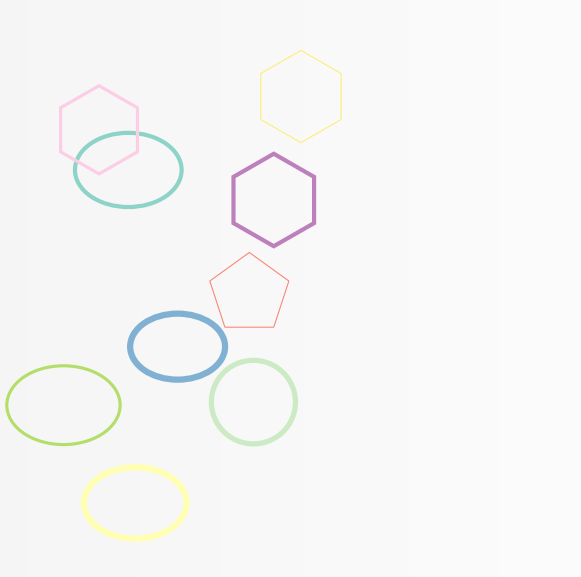[{"shape": "oval", "thickness": 2, "radius": 0.46, "center": [0.221, 0.705]}, {"shape": "oval", "thickness": 3, "radius": 0.44, "center": [0.233, 0.128]}, {"shape": "pentagon", "thickness": 0.5, "radius": 0.36, "center": [0.429, 0.49]}, {"shape": "oval", "thickness": 3, "radius": 0.41, "center": [0.306, 0.399]}, {"shape": "oval", "thickness": 1.5, "radius": 0.49, "center": [0.109, 0.298]}, {"shape": "hexagon", "thickness": 1.5, "radius": 0.38, "center": [0.17, 0.774]}, {"shape": "hexagon", "thickness": 2, "radius": 0.4, "center": [0.471, 0.653]}, {"shape": "circle", "thickness": 2.5, "radius": 0.36, "center": [0.436, 0.303]}, {"shape": "hexagon", "thickness": 0.5, "radius": 0.4, "center": [0.518, 0.832]}]